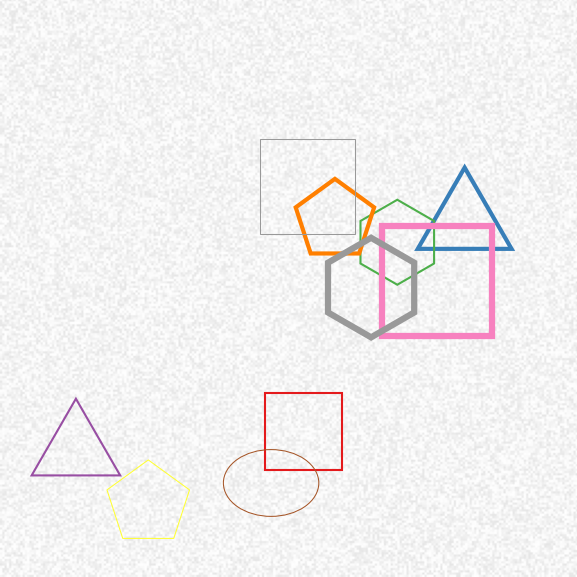[{"shape": "square", "thickness": 1, "radius": 0.33, "center": [0.525, 0.252]}, {"shape": "triangle", "thickness": 2, "radius": 0.47, "center": [0.805, 0.615]}, {"shape": "hexagon", "thickness": 1, "radius": 0.37, "center": [0.688, 0.58]}, {"shape": "triangle", "thickness": 1, "radius": 0.44, "center": [0.131, 0.22]}, {"shape": "pentagon", "thickness": 2, "radius": 0.36, "center": [0.58, 0.618]}, {"shape": "pentagon", "thickness": 0.5, "radius": 0.38, "center": [0.257, 0.128]}, {"shape": "oval", "thickness": 0.5, "radius": 0.41, "center": [0.469, 0.163]}, {"shape": "square", "thickness": 3, "radius": 0.48, "center": [0.756, 0.513]}, {"shape": "hexagon", "thickness": 3, "radius": 0.43, "center": [0.643, 0.501]}, {"shape": "square", "thickness": 0.5, "radius": 0.41, "center": [0.533, 0.676]}]